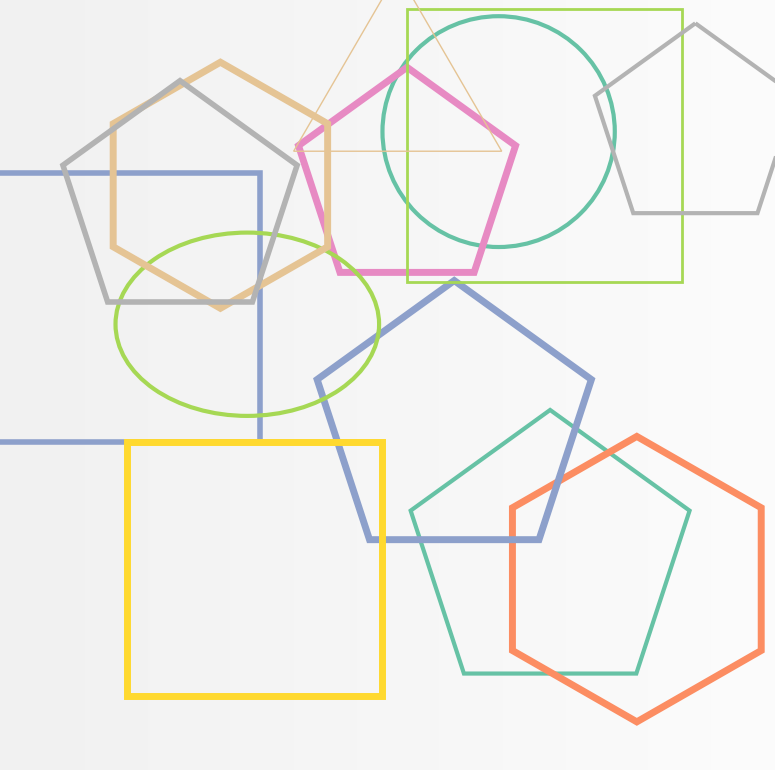[{"shape": "pentagon", "thickness": 1.5, "radius": 0.95, "center": [0.71, 0.278]}, {"shape": "circle", "thickness": 1.5, "radius": 0.75, "center": [0.643, 0.829]}, {"shape": "hexagon", "thickness": 2.5, "radius": 0.93, "center": [0.822, 0.248]}, {"shape": "square", "thickness": 2, "radius": 0.87, "center": [0.162, 0.601]}, {"shape": "pentagon", "thickness": 2.5, "radius": 0.93, "center": [0.586, 0.45]}, {"shape": "pentagon", "thickness": 2.5, "radius": 0.74, "center": [0.525, 0.765]}, {"shape": "oval", "thickness": 1.5, "radius": 0.85, "center": [0.319, 0.579]}, {"shape": "square", "thickness": 1, "radius": 0.89, "center": [0.702, 0.81]}, {"shape": "square", "thickness": 2.5, "radius": 0.82, "center": [0.329, 0.261]}, {"shape": "hexagon", "thickness": 2.5, "radius": 0.8, "center": [0.284, 0.759]}, {"shape": "triangle", "thickness": 0.5, "radius": 0.78, "center": [0.513, 0.881]}, {"shape": "pentagon", "thickness": 1.5, "radius": 0.68, "center": [0.897, 0.833]}, {"shape": "pentagon", "thickness": 2, "radius": 0.79, "center": [0.232, 0.736]}]